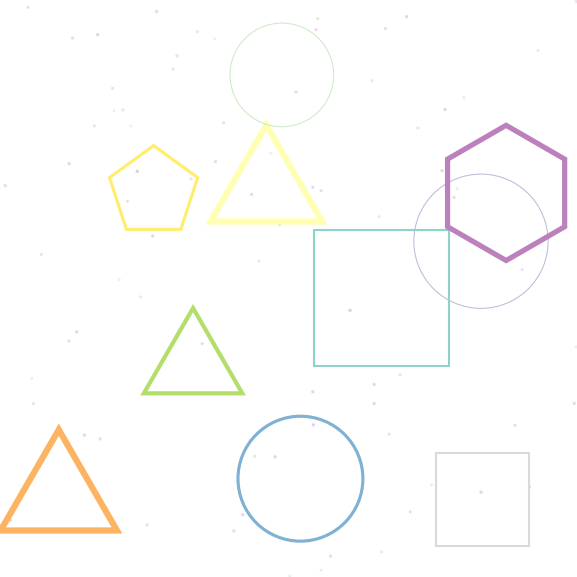[{"shape": "square", "thickness": 1, "radius": 0.59, "center": [0.661, 0.483]}, {"shape": "triangle", "thickness": 3, "radius": 0.56, "center": [0.461, 0.671]}, {"shape": "circle", "thickness": 0.5, "radius": 0.58, "center": [0.833, 0.581]}, {"shape": "circle", "thickness": 1.5, "radius": 0.54, "center": [0.52, 0.17]}, {"shape": "triangle", "thickness": 3, "radius": 0.58, "center": [0.102, 0.139]}, {"shape": "triangle", "thickness": 2, "radius": 0.49, "center": [0.334, 0.367]}, {"shape": "square", "thickness": 1, "radius": 0.4, "center": [0.835, 0.134]}, {"shape": "hexagon", "thickness": 2.5, "radius": 0.59, "center": [0.876, 0.665]}, {"shape": "circle", "thickness": 0.5, "radius": 0.45, "center": [0.488, 0.869]}, {"shape": "pentagon", "thickness": 1.5, "radius": 0.4, "center": [0.266, 0.667]}]